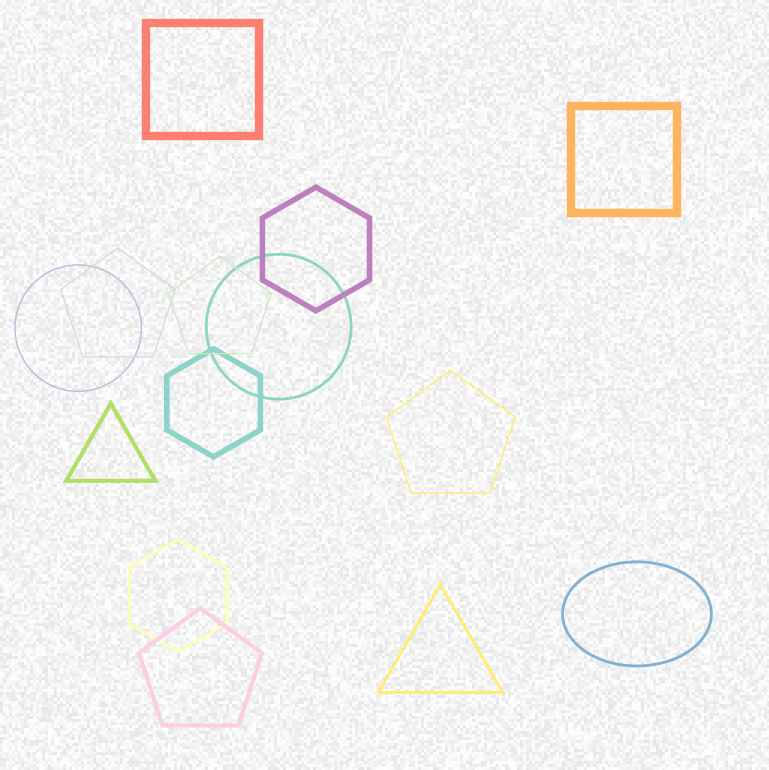[{"shape": "circle", "thickness": 1, "radius": 0.47, "center": [0.362, 0.576]}, {"shape": "hexagon", "thickness": 2, "radius": 0.35, "center": [0.277, 0.477]}, {"shape": "hexagon", "thickness": 1, "radius": 0.37, "center": [0.231, 0.227]}, {"shape": "circle", "thickness": 0.5, "radius": 0.41, "center": [0.102, 0.574]}, {"shape": "square", "thickness": 3, "radius": 0.37, "center": [0.263, 0.896]}, {"shape": "oval", "thickness": 1, "radius": 0.48, "center": [0.827, 0.203]}, {"shape": "square", "thickness": 3, "radius": 0.34, "center": [0.811, 0.793]}, {"shape": "triangle", "thickness": 1.5, "radius": 0.33, "center": [0.144, 0.409]}, {"shape": "pentagon", "thickness": 1.5, "radius": 0.42, "center": [0.26, 0.126]}, {"shape": "pentagon", "thickness": 0.5, "radius": 0.39, "center": [0.153, 0.6]}, {"shape": "hexagon", "thickness": 2, "radius": 0.4, "center": [0.41, 0.677]}, {"shape": "pentagon", "thickness": 0.5, "radius": 0.35, "center": [0.286, 0.597]}, {"shape": "pentagon", "thickness": 0.5, "radius": 0.44, "center": [0.585, 0.431]}, {"shape": "triangle", "thickness": 1, "radius": 0.47, "center": [0.572, 0.147]}]